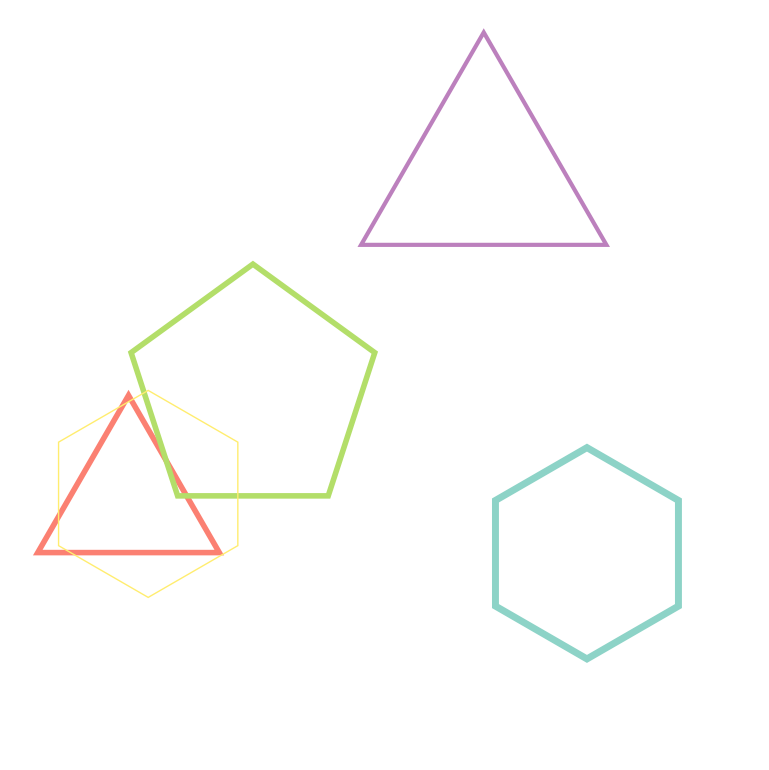[{"shape": "hexagon", "thickness": 2.5, "radius": 0.69, "center": [0.762, 0.281]}, {"shape": "triangle", "thickness": 2, "radius": 0.68, "center": [0.167, 0.35]}, {"shape": "pentagon", "thickness": 2, "radius": 0.83, "center": [0.328, 0.491]}, {"shape": "triangle", "thickness": 1.5, "radius": 0.92, "center": [0.628, 0.774]}, {"shape": "hexagon", "thickness": 0.5, "radius": 0.67, "center": [0.192, 0.359]}]